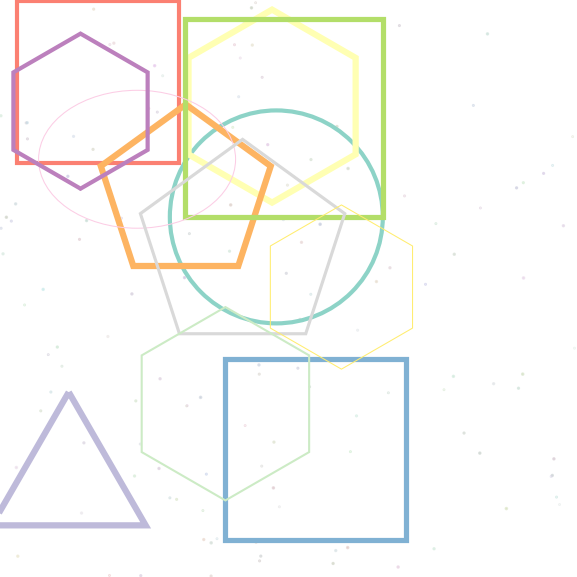[{"shape": "circle", "thickness": 2, "radius": 0.92, "center": [0.478, 0.624]}, {"shape": "hexagon", "thickness": 3, "radius": 0.84, "center": [0.471, 0.815]}, {"shape": "triangle", "thickness": 3, "radius": 0.77, "center": [0.119, 0.166]}, {"shape": "square", "thickness": 2, "radius": 0.7, "center": [0.17, 0.858]}, {"shape": "square", "thickness": 2.5, "radius": 0.78, "center": [0.546, 0.221]}, {"shape": "pentagon", "thickness": 3, "radius": 0.77, "center": [0.322, 0.664]}, {"shape": "square", "thickness": 2.5, "radius": 0.86, "center": [0.492, 0.795]}, {"shape": "oval", "thickness": 0.5, "radius": 0.85, "center": [0.237, 0.723]}, {"shape": "pentagon", "thickness": 1.5, "radius": 0.93, "center": [0.42, 0.572]}, {"shape": "hexagon", "thickness": 2, "radius": 0.67, "center": [0.139, 0.807]}, {"shape": "hexagon", "thickness": 1, "radius": 0.84, "center": [0.39, 0.3]}, {"shape": "hexagon", "thickness": 0.5, "radius": 0.71, "center": [0.591, 0.502]}]